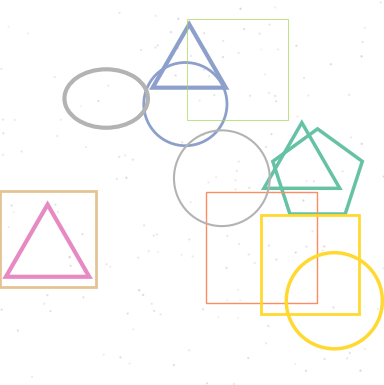[{"shape": "triangle", "thickness": 2.5, "radius": 0.57, "center": [0.784, 0.568]}, {"shape": "pentagon", "thickness": 2.5, "radius": 0.61, "center": [0.825, 0.543]}, {"shape": "square", "thickness": 1, "radius": 0.73, "center": [0.68, 0.357]}, {"shape": "circle", "thickness": 2, "radius": 0.54, "center": [0.482, 0.73]}, {"shape": "triangle", "thickness": 3, "radius": 0.55, "center": [0.491, 0.827]}, {"shape": "triangle", "thickness": 3, "radius": 0.63, "center": [0.124, 0.344]}, {"shape": "square", "thickness": 0.5, "radius": 0.66, "center": [0.617, 0.819]}, {"shape": "square", "thickness": 2, "radius": 0.64, "center": [0.805, 0.313]}, {"shape": "circle", "thickness": 2.5, "radius": 0.62, "center": [0.868, 0.219]}, {"shape": "square", "thickness": 2, "radius": 0.62, "center": [0.125, 0.38]}, {"shape": "oval", "thickness": 3, "radius": 0.54, "center": [0.276, 0.744]}, {"shape": "circle", "thickness": 1.5, "radius": 0.62, "center": [0.576, 0.537]}]